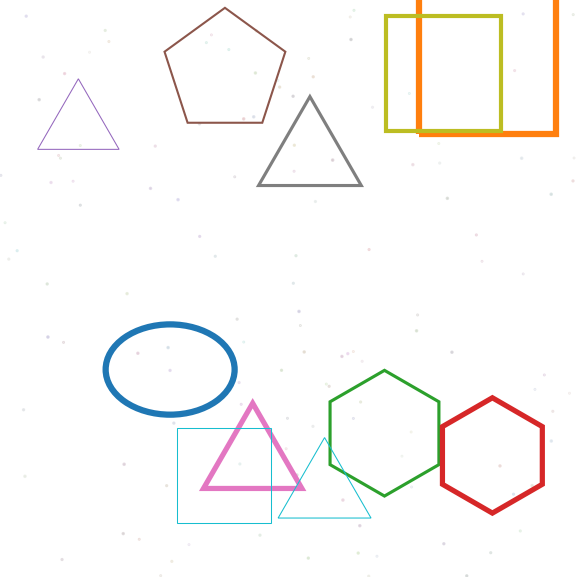[{"shape": "oval", "thickness": 3, "radius": 0.56, "center": [0.295, 0.359]}, {"shape": "square", "thickness": 3, "radius": 0.59, "center": [0.845, 0.886]}, {"shape": "hexagon", "thickness": 1.5, "radius": 0.54, "center": [0.666, 0.249]}, {"shape": "hexagon", "thickness": 2.5, "radius": 0.5, "center": [0.853, 0.21]}, {"shape": "triangle", "thickness": 0.5, "radius": 0.41, "center": [0.136, 0.781]}, {"shape": "pentagon", "thickness": 1, "radius": 0.55, "center": [0.39, 0.876]}, {"shape": "triangle", "thickness": 2.5, "radius": 0.49, "center": [0.438, 0.203]}, {"shape": "triangle", "thickness": 1.5, "radius": 0.51, "center": [0.537, 0.729]}, {"shape": "square", "thickness": 2, "radius": 0.5, "center": [0.768, 0.871]}, {"shape": "square", "thickness": 0.5, "radius": 0.41, "center": [0.388, 0.176]}, {"shape": "triangle", "thickness": 0.5, "radius": 0.46, "center": [0.562, 0.149]}]